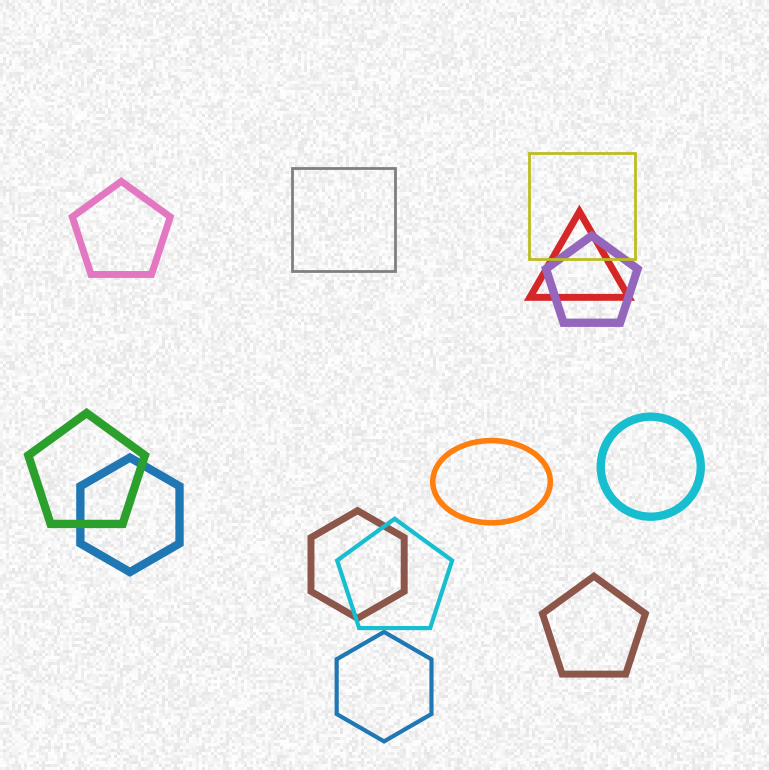[{"shape": "hexagon", "thickness": 1.5, "radius": 0.36, "center": [0.499, 0.108]}, {"shape": "hexagon", "thickness": 3, "radius": 0.37, "center": [0.169, 0.331]}, {"shape": "oval", "thickness": 2, "radius": 0.38, "center": [0.638, 0.374]}, {"shape": "pentagon", "thickness": 3, "radius": 0.4, "center": [0.112, 0.384]}, {"shape": "triangle", "thickness": 2.5, "radius": 0.37, "center": [0.753, 0.651]}, {"shape": "pentagon", "thickness": 3, "radius": 0.31, "center": [0.769, 0.631]}, {"shape": "hexagon", "thickness": 2.5, "radius": 0.35, "center": [0.464, 0.267]}, {"shape": "pentagon", "thickness": 2.5, "radius": 0.35, "center": [0.771, 0.181]}, {"shape": "pentagon", "thickness": 2.5, "radius": 0.33, "center": [0.157, 0.698]}, {"shape": "square", "thickness": 1, "radius": 0.34, "center": [0.446, 0.715]}, {"shape": "square", "thickness": 1, "radius": 0.35, "center": [0.756, 0.733]}, {"shape": "pentagon", "thickness": 1.5, "radius": 0.39, "center": [0.513, 0.248]}, {"shape": "circle", "thickness": 3, "radius": 0.32, "center": [0.845, 0.394]}]